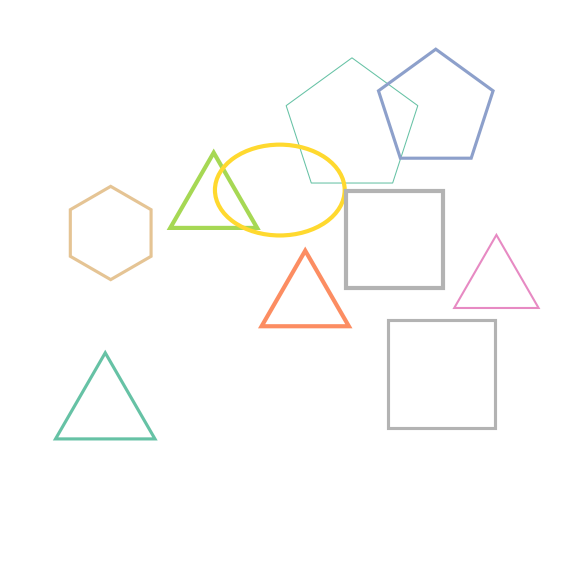[{"shape": "triangle", "thickness": 1.5, "radius": 0.5, "center": [0.182, 0.289]}, {"shape": "pentagon", "thickness": 0.5, "radius": 0.6, "center": [0.609, 0.779]}, {"shape": "triangle", "thickness": 2, "radius": 0.44, "center": [0.529, 0.478]}, {"shape": "pentagon", "thickness": 1.5, "radius": 0.52, "center": [0.755, 0.81]}, {"shape": "triangle", "thickness": 1, "radius": 0.42, "center": [0.86, 0.508]}, {"shape": "triangle", "thickness": 2, "radius": 0.43, "center": [0.37, 0.648]}, {"shape": "oval", "thickness": 2, "radius": 0.56, "center": [0.485, 0.67]}, {"shape": "hexagon", "thickness": 1.5, "radius": 0.4, "center": [0.192, 0.596]}, {"shape": "square", "thickness": 1.5, "radius": 0.47, "center": [0.764, 0.351]}, {"shape": "square", "thickness": 2, "radius": 0.42, "center": [0.683, 0.585]}]